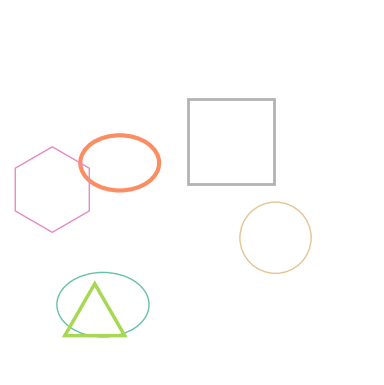[{"shape": "oval", "thickness": 1, "radius": 0.6, "center": [0.267, 0.209]}, {"shape": "oval", "thickness": 3, "radius": 0.51, "center": [0.311, 0.577]}, {"shape": "hexagon", "thickness": 1, "radius": 0.56, "center": [0.136, 0.508]}, {"shape": "triangle", "thickness": 2.5, "radius": 0.45, "center": [0.246, 0.173]}, {"shape": "circle", "thickness": 1, "radius": 0.46, "center": [0.716, 0.383]}, {"shape": "square", "thickness": 2, "radius": 0.55, "center": [0.6, 0.632]}]